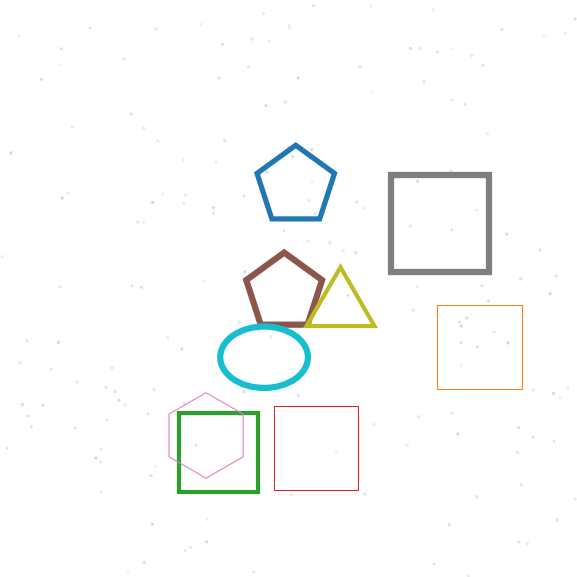[{"shape": "pentagon", "thickness": 2.5, "radius": 0.35, "center": [0.512, 0.677]}, {"shape": "square", "thickness": 0.5, "radius": 0.37, "center": [0.83, 0.398]}, {"shape": "square", "thickness": 2, "radius": 0.34, "center": [0.379, 0.216]}, {"shape": "square", "thickness": 0.5, "radius": 0.37, "center": [0.547, 0.223]}, {"shape": "pentagon", "thickness": 3, "radius": 0.35, "center": [0.492, 0.493]}, {"shape": "hexagon", "thickness": 0.5, "radius": 0.37, "center": [0.357, 0.245]}, {"shape": "square", "thickness": 3, "radius": 0.42, "center": [0.762, 0.612]}, {"shape": "triangle", "thickness": 2, "radius": 0.34, "center": [0.59, 0.469]}, {"shape": "oval", "thickness": 3, "radius": 0.38, "center": [0.457, 0.381]}]